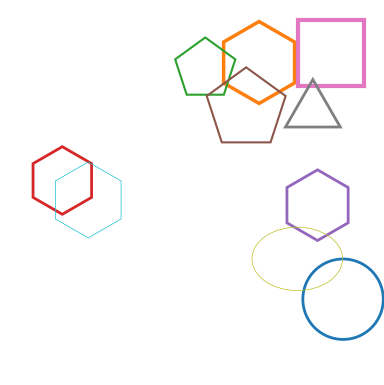[{"shape": "circle", "thickness": 2, "radius": 0.52, "center": [0.891, 0.223]}, {"shape": "hexagon", "thickness": 2.5, "radius": 0.53, "center": [0.673, 0.838]}, {"shape": "pentagon", "thickness": 1.5, "radius": 0.41, "center": [0.533, 0.821]}, {"shape": "hexagon", "thickness": 2, "radius": 0.44, "center": [0.162, 0.531]}, {"shape": "hexagon", "thickness": 2, "radius": 0.46, "center": [0.825, 0.467]}, {"shape": "pentagon", "thickness": 1.5, "radius": 0.54, "center": [0.639, 0.717]}, {"shape": "square", "thickness": 3, "radius": 0.43, "center": [0.86, 0.862]}, {"shape": "triangle", "thickness": 2, "radius": 0.41, "center": [0.813, 0.711]}, {"shape": "oval", "thickness": 0.5, "radius": 0.59, "center": [0.772, 0.328]}, {"shape": "hexagon", "thickness": 0.5, "radius": 0.49, "center": [0.229, 0.481]}]